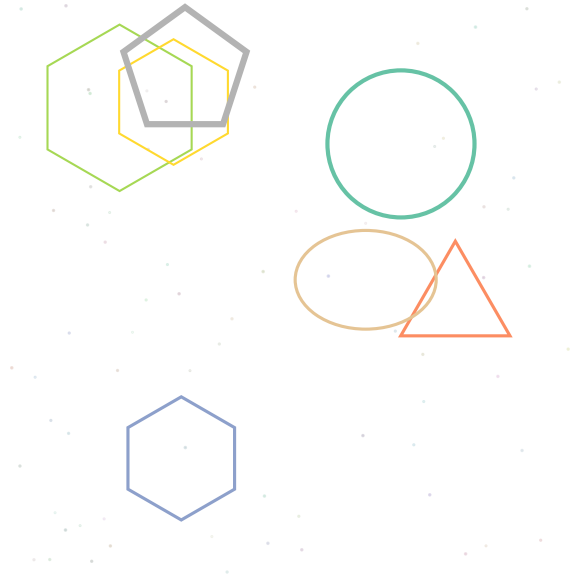[{"shape": "circle", "thickness": 2, "radius": 0.64, "center": [0.694, 0.75]}, {"shape": "triangle", "thickness": 1.5, "radius": 0.55, "center": [0.788, 0.472]}, {"shape": "hexagon", "thickness": 1.5, "radius": 0.53, "center": [0.314, 0.205]}, {"shape": "hexagon", "thickness": 1, "radius": 0.72, "center": [0.207, 0.812]}, {"shape": "hexagon", "thickness": 1, "radius": 0.54, "center": [0.3, 0.822]}, {"shape": "oval", "thickness": 1.5, "radius": 0.61, "center": [0.633, 0.515]}, {"shape": "pentagon", "thickness": 3, "radius": 0.56, "center": [0.32, 0.875]}]